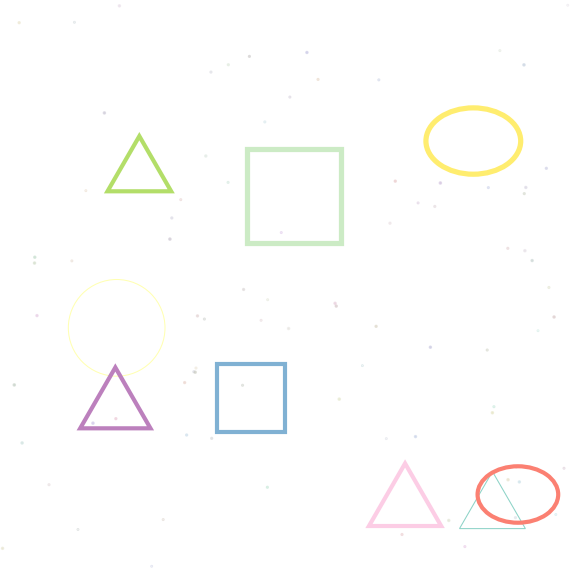[{"shape": "triangle", "thickness": 0.5, "radius": 0.33, "center": [0.853, 0.117]}, {"shape": "circle", "thickness": 0.5, "radius": 0.42, "center": [0.202, 0.431]}, {"shape": "oval", "thickness": 2, "radius": 0.35, "center": [0.897, 0.143]}, {"shape": "square", "thickness": 2, "radius": 0.3, "center": [0.435, 0.31]}, {"shape": "triangle", "thickness": 2, "radius": 0.32, "center": [0.241, 0.7]}, {"shape": "triangle", "thickness": 2, "radius": 0.36, "center": [0.701, 0.124]}, {"shape": "triangle", "thickness": 2, "radius": 0.35, "center": [0.2, 0.293]}, {"shape": "square", "thickness": 2.5, "radius": 0.41, "center": [0.509, 0.66]}, {"shape": "oval", "thickness": 2.5, "radius": 0.41, "center": [0.82, 0.755]}]